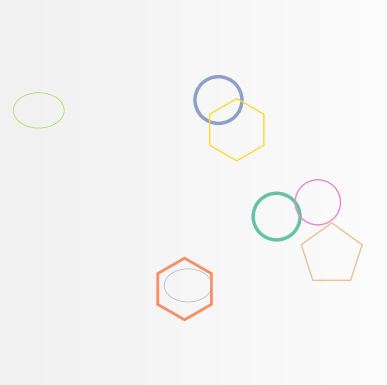[{"shape": "circle", "thickness": 2.5, "radius": 0.3, "center": [0.714, 0.437]}, {"shape": "hexagon", "thickness": 2, "radius": 0.4, "center": [0.476, 0.249]}, {"shape": "circle", "thickness": 2.5, "radius": 0.3, "center": [0.564, 0.74]}, {"shape": "circle", "thickness": 1, "radius": 0.29, "center": [0.82, 0.475]}, {"shape": "oval", "thickness": 0.5, "radius": 0.33, "center": [0.1, 0.713]}, {"shape": "hexagon", "thickness": 1, "radius": 0.4, "center": [0.611, 0.663]}, {"shape": "pentagon", "thickness": 1, "radius": 0.41, "center": [0.856, 0.339]}, {"shape": "oval", "thickness": 0.5, "radius": 0.31, "center": [0.485, 0.259]}]